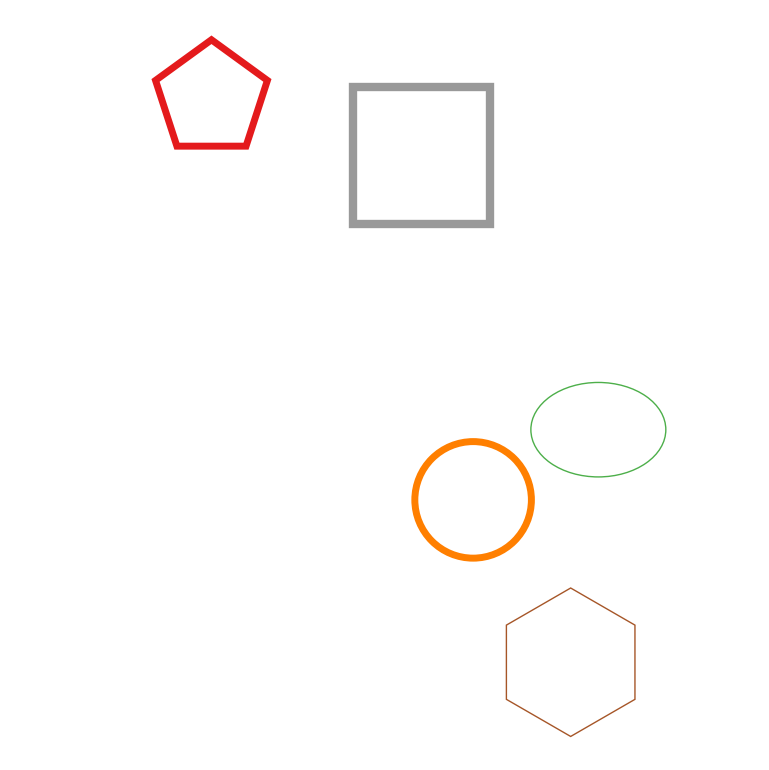[{"shape": "pentagon", "thickness": 2.5, "radius": 0.38, "center": [0.275, 0.872]}, {"shape": "oval", "thickness": 0.5, "radius": 0.44, "center": [0.777, 0.442]}, {"shape": "circle", "thickness": 2.5, "radius": 0.38, "center": [0.614, 0.351]}, {"shape": "hexagon", "thickness": 0.5, "radius": 0.48, "center": [0.741, 0.14]}, {"shape": "square", "thickness": 3, "radius": 0.45, "center": [0.547, 0.798]}]